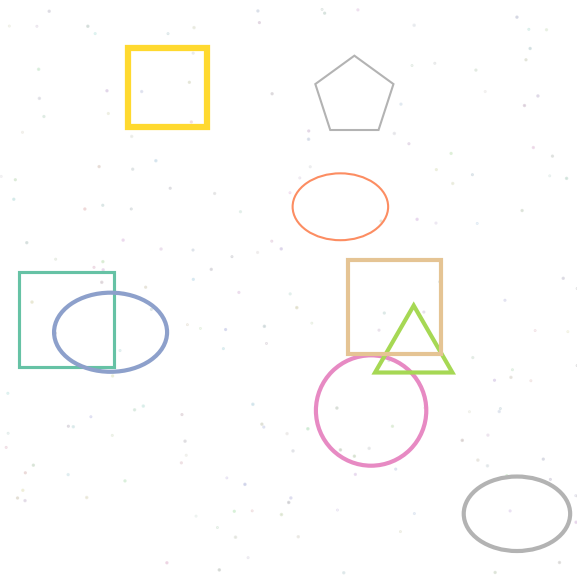[{"shape": "square", "thickness": 1.5, "radius": 0.41, "center": [0.114, 0.446]}, {"shape": "oval", "thickness": 1, "radius": 0.41, "center": [0.589, 0.641]}, {"shape": "oval", "thickness": 2, "radius": 0.49, "center": [0.191, 0.424]}, {"shape": "circle", "thickness": 2, "radius": 0.48, "center": [0.643, 0.288]}, {"shape": "triangle", "thickness": 2, "radius": 0.39, "center": [0.716, 0.393]}, {"shape": "square", "thickness": 3, "radius": 0.34, "center": [0.289, 0.848]}, {"shape": "square", "thickness": 2, "radius": 0.4, "center": [0.683, 0.467]}, {"shape": "oval", "thickness": 2, "radius": 0.46, "center": [0.895, 0.109]}, {"shape": "pentagon", "thickness": 1, "radius": 0.36, "center": [0.614, 0.832]}]